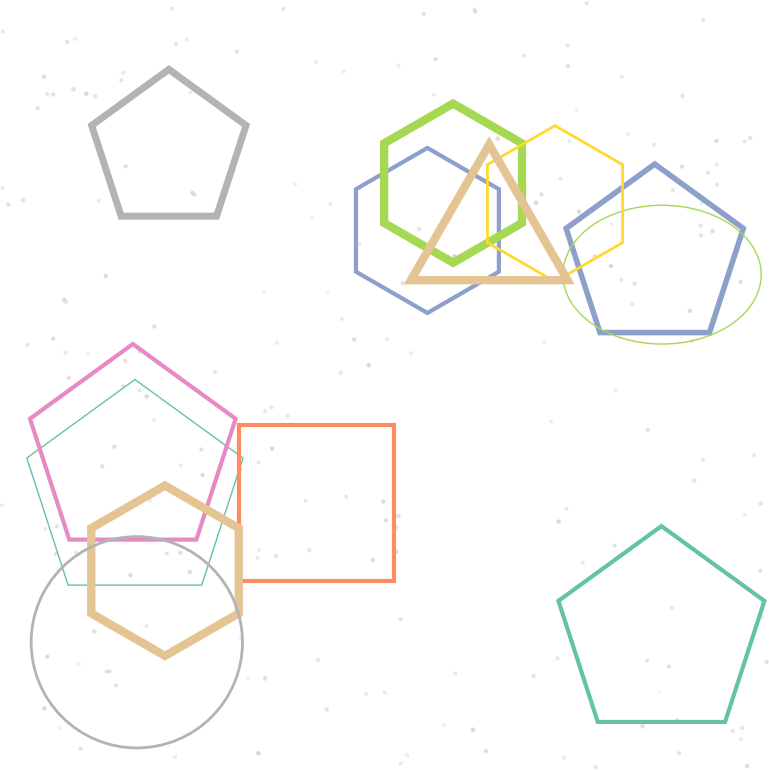[{"shape": "pentagon", "thickness": 0.5, "radius": 0.74, "center": [0.175, 0.36]}, {"shape": "pentagon", "thickness": 1.5, "radius": 0.7, "center": [0.859, 0.176]}, {"shape": "square", "thickness": 1.5, "radius": 0.5, "center": [0.411, 0.347]}, {"shape": "hexagon", "thickness": 1.5, "radius": 0.54, "center": [0.555, 0.701]}, {"shape": "pentagon", "thickness": 2, "radius": 0.6, "center": [0.85, 0.666]}, {"shape": "pentagon", "thickness": 1.5, "radius": 0.7, "center": [0.172, 0.413]}, {"shape": "oval", "thickness": 0.5, "radius": 0.64, "center": [0.86, 0.643]}, {"shape": "hexagon", "thickness": 3, "radius": 0.52, "center": [0.588, 0.762]}, {"shape": "hexagon", "thickness": 1, "radius": 0.51, "center": [0.721, 0.736]}, {"shape": "triangle", "thickness": 3, "radius": 0.59, "center": [0.635, 0.695]}, {"shape": "hexagon", "thickness": 3, "radius": 0.55, "center": [0.214, 0.259]}, {"shape": "pentagon", "thickness": 2.5, "radius": 0.53, "center": [0.219, 0.805]}, {"shape": "circle", "thickness": 1, "radius": 0.69, "center": [0.178, 0.166]}]